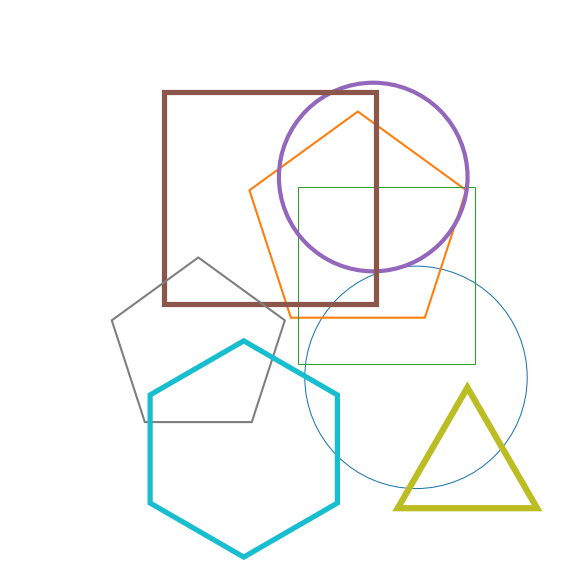[{"shape": "circle", "thickness": 0.5, "radius": 0.96, "center": [0.72, 0.346]}, {"shape": "pentagon", "thickness": 1, "radius": 0.99, "center": [0.62, 0.609]}, {"shape": "square", "thickness": 0.5, "radius": 0.77, "center": [0.669, 0.522]}, {"shape": "circle", "thickness": 2, "radius": 0.82, "center": [0.646, 0.693]}, {"shape": "square", "thickness": 2.5, "radius": 0.92, "center": [0.467, 0.656]}, {"shape": "pentagon", "thickness": 1, "radius": 0.79, "center": [0.343, 0.396]}, {"shape": "triangle", "thickness": 3, "radius": 0.7, "center": [0.809, 0.189]}, {"shape": "hexagon", "thickness": 2.5, "radius": 0.94, "center": [0.422, 0.222]}]